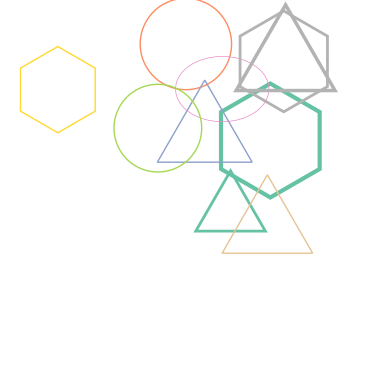[{"shape": "triangle", "thickness": 2, "radius": 0.52, "center": [0.599, 0.452]}, {"shape": "hexagon", "thickness": 3, "radius": 0.74, "center": [0.702, 0.635]}, {"shape": "circle", "thickness": 1, "radius": 0.59, "center": [0.483, 0.886]}, {"shape": "triangle", "thickness": 1, "radius": 0.71, "center": [0.532, 0.65]}, {"shape": "oval", "thickness": 0.5, "radius": 0.61, "center": [0.577, 0.769]}, {"shape": "circle", "thickness": 1, "radius": 0.57, "center": [0.41, 0.667]}, {"shape": "hexagon", "thickness": 1, "radius": 0.56, "center": [0.15, 0.767]}, {"shape": "triangle", "thickness": 1, "radius": 0.68, "center": [0.694, 0.41]}, {"shape": "triangle", "thickness": 2.5, "radius": 0.74, "center": [0.742, 0.839]}, {"shape": "hexagon", "thickness": 2, "radius": 0.65, "center": [0.737, 0.841]}]